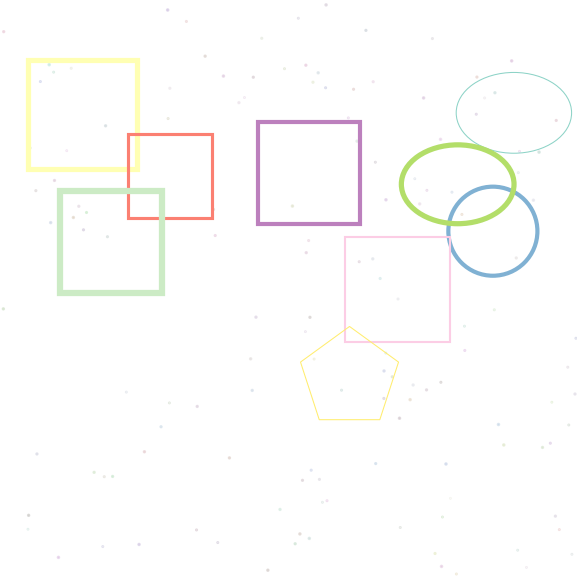[{"shape": "oval", "thickness": 0.5, "radius": 0.5, "center": [0.89, 0.804]}, {"shape": "square", "thickness": 2.5, "radius": 0.47, "center": [0.143, 0.8]}, {"shape": "square", "thickness": 1.5, "radius": 0.36, "center": [0.294, 0.695]}, {"shape": "circle", "thickness": 2, "radius": 0.39, "center": [0.853, 0.599]}, {"shape": "oval", "thickness": 2.5, "radius": 0.49, "center": [0.793, 0.68]}, {"shape": "square", "thickness": 1, "radius": 0.46, "center": [0.688, 0.498]}, {"shape": "square", "thickness": 2, "radius": 0.44, "center": [0.534, 0.699]}, {"shape": "square", "thickness": 3, "radius": 0.44, "center": [0.193, 0.58]}, {"shape": "pentagon", "thickness": 0.5, "radius": 0.45, "center": [0.605, 0.345]}]